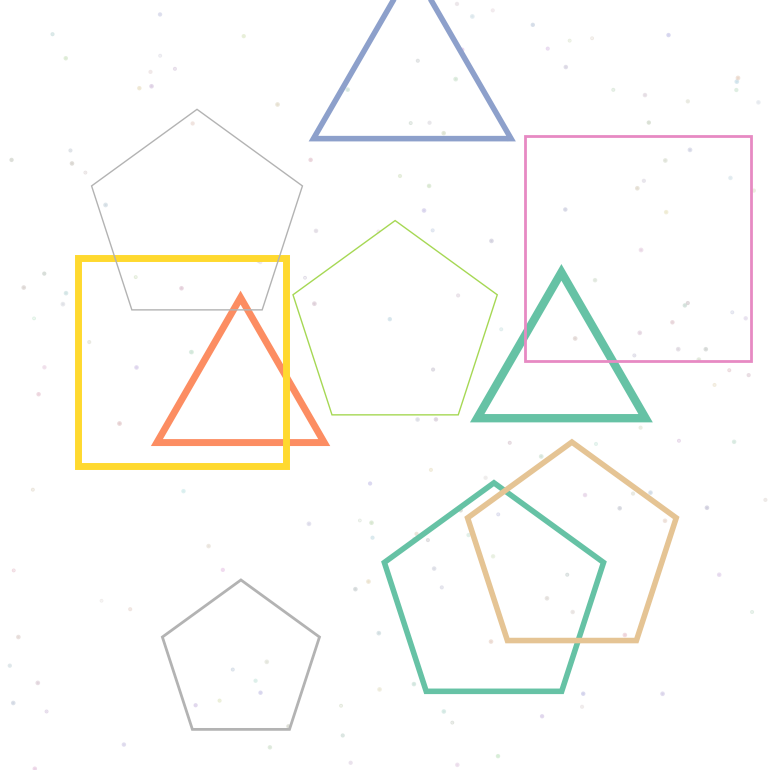[{"shape": "pentagon", "thickness": 2, "radius": 0.75, "center": [0.641, 0.223]}, {"shape": "triangle", "thickness": 3, "radius": 0.63, "center": [0.729, 0.52]}, {"shape": "triangle", "thickness": 2.5, "radius": 0.63, "center": [0.312, 0.488]}, {"shape": "triangle", "thickness": 2, "radius": 0.74, "center": [0.535, 0.894]}, {"shape": "square", "thickness": 1, "radius": 0.73, "center": [0.828, 0.677]}, {"shape": "pentagon", "thickness": 0.5, "radius": 0.7, "center": [0.513, 0.574]}, {"shape": "square", "thickness": 2.5, "radius": 0.68, "center": [0.236, 0.53]}, {"shape": "pentagon", "thickness": 2, "radius": 0.71, "center": [0.743, 0.283]}, {"shape": "pentagon", "thickness": 0.5, "radius": 0.72, "center": [0.256, 0.714]}, {"shape": "pentagon", "thickness": 1, "radius": 0.54, "center": [0.313, 0.14]}]